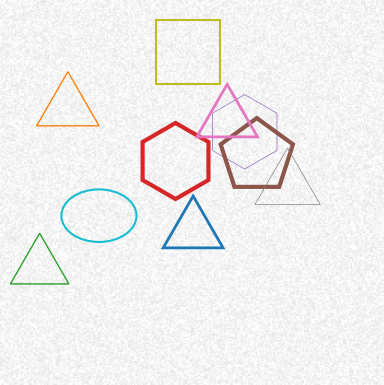[{"shape": "triangle", "thickness": 2, "radius": 0.45, "center": [0.502, 0.401]}, {"shape": "triangle", "thickness": 1, "radius": 0.47, "center": [0.176, 0.72]}, {"shape": "triangle", "thickness": 1, "radius": 0.44, "center": [0.103, 0.306]}, {"shape": "hexagon", "thickness": 3, "radius": 0.49, "center": [0.456, 0.582]}, {"shape": "hexagon", "thickness": 0.5, "radius": 0.48, "center": [0.636, 0.658]}, {"shape": "pentagon", "thickness": 3, "radius": 0.49, "center": [0.667, 0.595]}, {"shape": "triangle", "thickness": 2, "radius": 0.46, "center": [0.59, 0.69]}, {"shape": "triangle", "thickness": 0.5, "radius": 0.49, "center": [0.747, 0.517]}, {"shape": "square", "thickness": 1.5, "radius": 0.41, "center": [0.489, 0.864]}, {"shape": "oval", "thickness": 1.5, "radius": 0.49, "center": [0.257, 0.44]}]